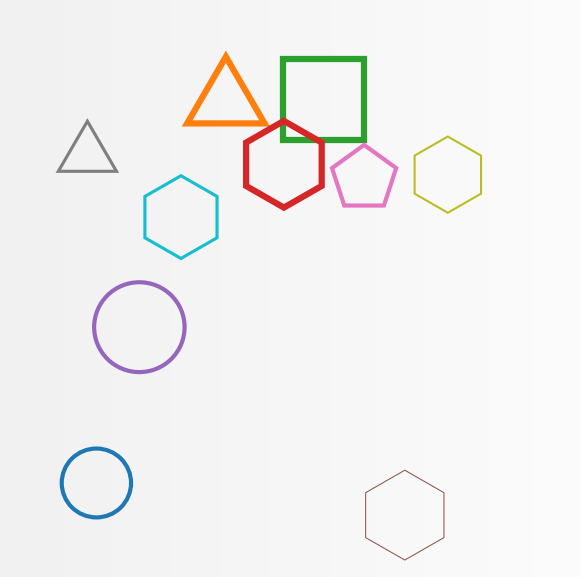[{"shape": "circle", "thickness": 2, "radius": 0.3, "center": [0.166, 0.163]}, {"shape": "triangle", "thickness": 3, "radius": 0.38, "center": [0.389, 0.824]}, {"shape": "square", "thickness": 3, "radius": 0.35, "center": [0.557, 0.827]}, {"shape": "hexagon", "thickness": 3, "radius": 0.38, "center": [0.488, 0.715]}, {"shape": "circle", "thickness": 2, "radius": 0.39, "center": [0.24, 0.433]}, {"shape": "hexagon", "thickness": 0.5, "radius": 0.39, "center": [0.696, 0.107]}, {"shape": "pentagon", "thickness": 2, "radius": 0.29, "center": [0.626, 0.69]}, {"shape": "triangle", "thickness": 1.5, "radius": 0.29, "center": [0.15, 0.731]}, {"shape": "hexagon", "thickness": 1, "radius": 0.33, "center": [0.77, 0.697]}, {"shape": "hexagon", "thickness": 1.5, "radius": 0.36, "center": [0.311, 0.623]}]